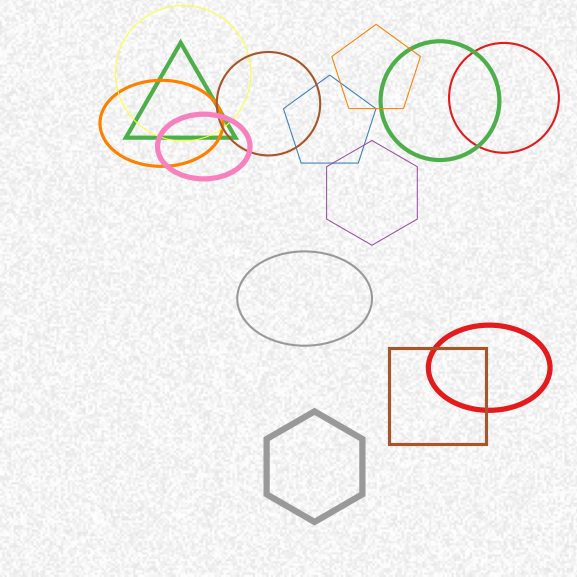[{"shape": "oval", "thickness": 2.5, "radius": 0.53, "center": [0.847, 0.362]}, {"shape": "circle", "thickness": 1, "radius": 0.48, "center": [0.873, 0.83]}, {"shape": "pentagon", "thickness": 0.5, "radius": 0.42, "center": [0.571, 0.785]}, {"shape": "triangle", "thickness": 2, "radius": 0.55, "center": [0.313, 0.816]}, {"shape": "circle", "thickness": 2, "radius": 0.51, "center": [0.762, 0.825]}, {"shape": "hexagon", "thickness": 0.5, "radius": 0.45, "center": [0.644, 0.665]}, {"shape": "oval", "thickness": 1.5, "radius": 0.53, "center": [0.28, 0.786]}, {"shape": "pentagon", "thickness": 0.5, "radius": 0.4, "center": [0.651, 0.876]}, {"shape": "circle", "thickness": 0.5, "radius": 0.59, "center": [0.317, 0.872]}, {"shape": "square", "thickness": 1.5, "radius": 0.42, "center": [0.758, 0.313]}, {"shape": "circle", "thickness": 1, "radius": 0.45, "center": [0.465, 0.82]}, {"shape": "oval", "thickness": 2.5, "radius": 0.4, "center": [0.353, 0.745]}, {"shape": "hexagon", "thickness": 3, "radius": 0.48, "center": [0.545, 0.191]}, {"shape": "oval", "thickness": 1, "radius": 0.58, "center": [0.527, 0.482]}]